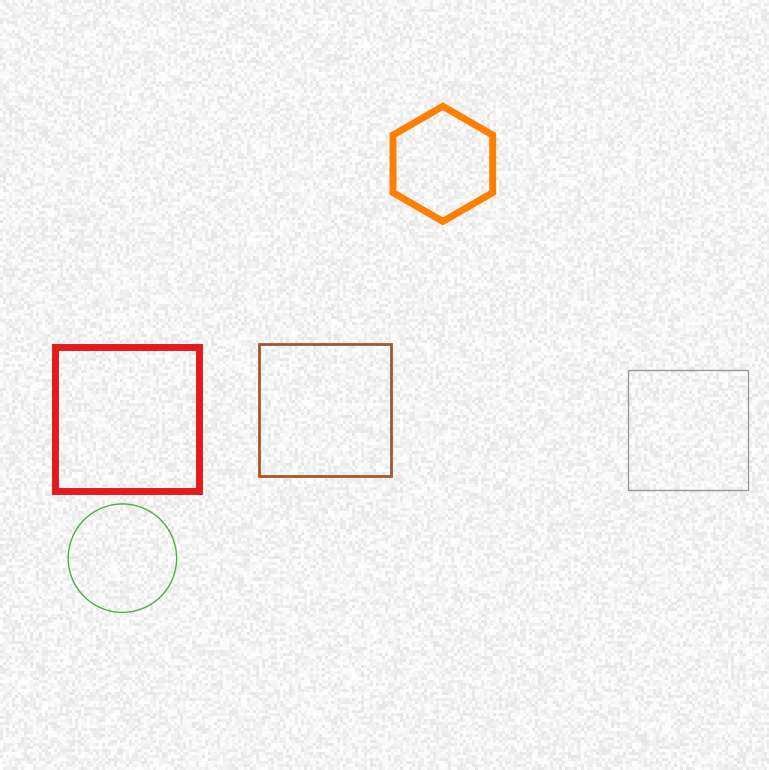[{"shape": "square", "thickness": 2.5, "radius": 0.47, "center": [0.165, 0.456]}, {"shape": "circle", "thickness": 0.5, "radius": 0.35, "center": [0.159, 0.275]}, {"shape": "hexagon", "thickness": 2.5, "radius": 0.37, "center": [0.575, 0.787]}, {"shape": "square", "thickness": 1, "radius": 0.43, "center": [0.422, 0.468]}, {"shape": "square", "thickness": 0.5, "radius": 0.39, "center": [0.894, 0.442]}]